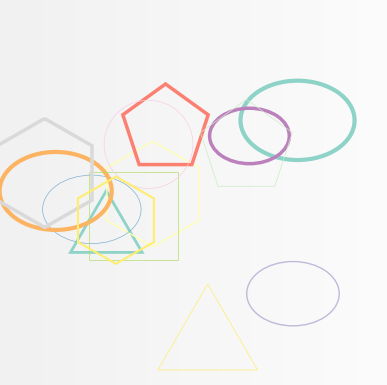[{"shape": "triangle", "thickness": 2, "radius": 0.53, "center": [0.274, 0.398]}, {"shape": "oval", "thickness": 3, "radius": 0.74, "center": [0.768, 0.687]}, {"shape": "hexagon", "thickness": 1, "radius": 0.68, "center": [0.394, 0.496]}, {"shape": "oval", "thickness": 1, "radius": 0.6, "center": [0.756, 0.237]}, {"shape": "pentagon", "thickness": 2.5, "radius": 0.58, "center": [0.427, 0.666]}, {"shape": "oval", "thickness": 0.5, "radius": 0.64, "center": [0.237, 0.456]}, {"shape": "oval", "thickness": 3, "radius": 0.72, "center": [0.144, 0.504]}, {"shape": "square", "thickness": 0.5, "radius": 0.57, "center": [0.346, 0.44]}, {"shape": "circle", "thickness": 0.5, "radius": 0.57, "center": [0.383, 0.625]}, {"shape": "hexagon", "thickness": 2.5, "radius": 0.71, "center": [0.115, 0.551]}, {"shape": "oval", "thickness": 2.5, "radius": 0.51, "center": [0.644, 0.647]}, {"shape": "pentagon", "thickness": 0.5, "radius": 0.62, "center": [0.636, 0.617]}, {"shape": "triangle", "thickness": 0.5, "radius": 0.74, "center": [0.536, 0.113]}, {"shape": "hexagon", "thickness": 1.5, "radius": 0.57, "center": [0.299, 0.428]}]